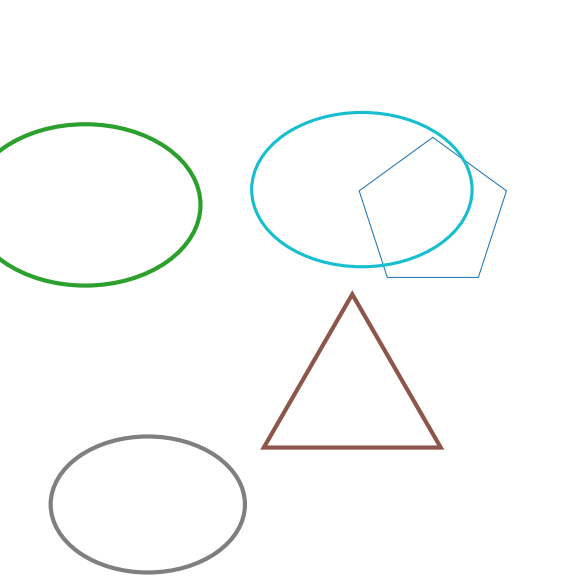[{"shape": "pentagon", "thickness": 0.5, "radius": 0.67, "center": [0.749, 0.627]}, {"shape": "oval", "thickness": 2, "radius": 1.0, "center": [0.148, 0.644]}, {"shape": "triangle", "thickness": 2, "radius": 0.88, "center": [0.61, 0.313]}, {"shape": "oval", "thickness": 2, "radius": 0.84, "center": [0.256, 0.126]}, {"shape": "oval", "thickness": 1.5, "radius": 0.95, "center": [0.627, 0.671]}]